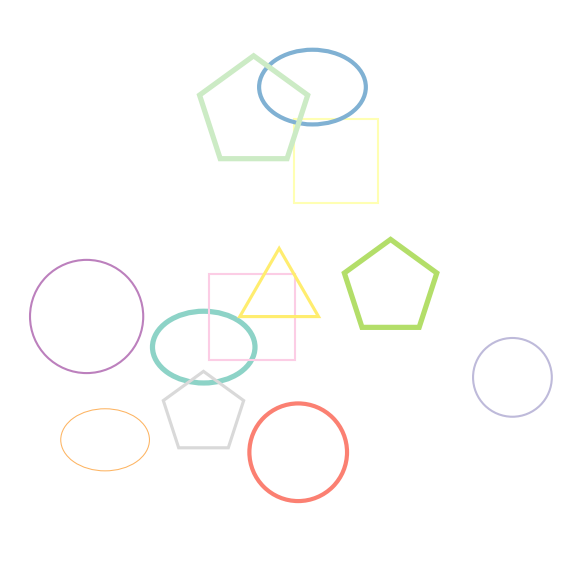[{"shape": "oval", "thickness": 2.5, "radius": 0.44, "center": [0.353, 0.398]}, {"shape": "square", "thickness": 1, "radius": 0.37, "center": [0.581, 0.721]}, {"shape": "circle", "thickness": 1, "radius": 0.34, "center": [0.887, 0.346]}, {"shape": "circle", "thickness": 2, "radius": 0.42, "center": [0.516, 0.216]}, {"shape": "oval", "thickness": 2, "radius": 0.46, "center": [0.541, 0.848]}, {"shape": "oval", "thickness": 0.5, "radius": 0.38, "center": [0.182, 0.238]}, {"shape": "pentagon", "thickness": 2.5, "radius": 0.42, "center": [0.676, 0.5]}, {"shape": "square", "thickness": 1, "radius": 0.37, "center": [0.436, 0.45]}, {"shape": "pentagon", "thickness": 1.5, "radius": 0.37, "center": [0.352, 0.283]}, {"shape": "circle", "thickness": 1, "radius": 0.49, "center": [0.15, 0.451]}, {"shape": "pentagon", "thickness": 2.5, "radius": 0.49, "center": [0.439, 0.804]}, {"shape": "triangle", "thickness": 1.5, "radius": 0.39, "center": [0.483, 0.49]}]